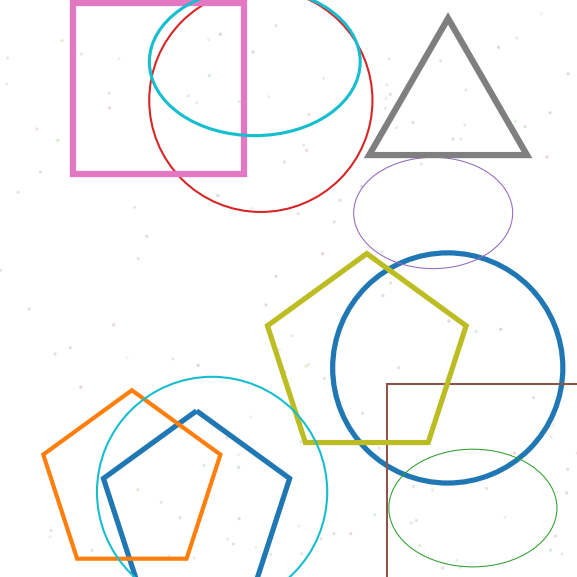[{"shape": "circle", "thickness": 2.5, "radius": 1.0, "center": [0.775, 0.362]}, {"shape": "pentagon", "thickness": 2.5, "radius": 0.85, "center": [0.34, 0.118]}, {"shape": "pentagon", "thickness": 2, "radius": 0.81, "center": [0.228, 0.162]}, {"shape": "oval", "thickness": 0.5, "radius": 0.73, "center": [0.819, 0.119]}, {"shape": "circle", "thickness": 1, "radius": 0.97, "center": [0.452, 0.825]}, {"shape": "oval", "thickness": 0.5, "radius": 0.69, "center": [0.75, 0.63]}, {"shape": "square", "thickness": 1, "radius": 0.9, "center": [0.849, 0.154]}, {"shape": "square", "thickness": 3, "radius": 0.74, "center": [0.274, 0.846]}, {"shape": "triangle", "thickness": 3, "radius": 0.79, "center": [0.776, 0.81]}, {"shape": "pentagon", "thickness": 2.5, "radius": 0.9, "center": [0.635, 0.379]}, {"shape": "oval", "thickness": 1.5, "radius": 0.91, "center": [0.441, 0.892]}, {"shape": "circle", "thickness": 1, "radius": 1.0, "center": [0.367, 0.147]}]